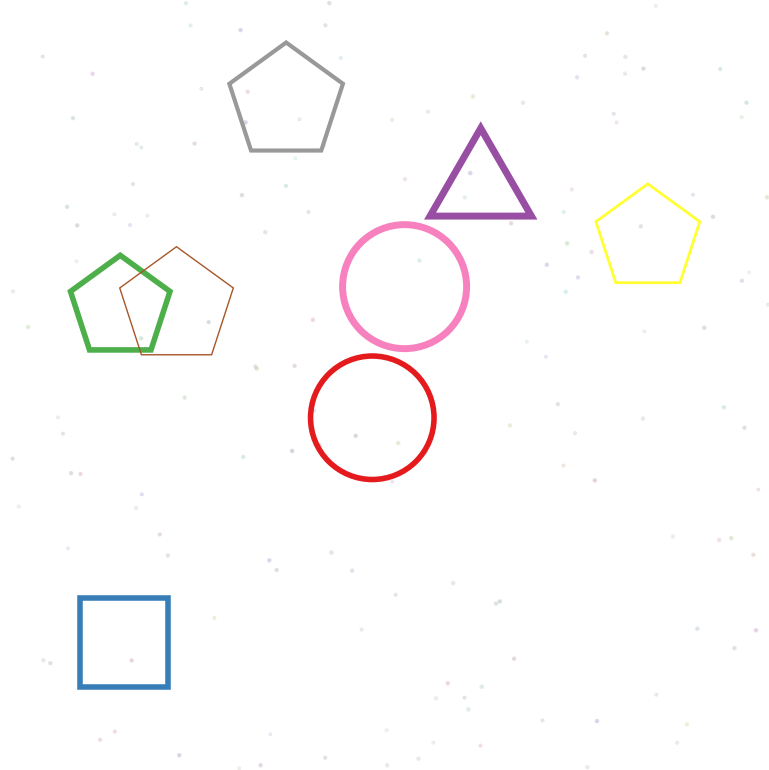[{"shape": "circle", "thickness": 2, "radius": 0.4, "center": [0.483, 0.457]}, {"shape": "square", "thickness": 2, "radius": 0.29, "center": [0.161, 0.166]}, {"shape": "pentagon", "thickness": 2, "radius": 0.34, "center": [0.156, 0.6]}, {"shape": "triangle", "thickness": 2.5, "radius": 0.38, "center": [0.624, 0.757]}, {"shape": "pentagon", "thickness": 1, "radius": 0.35, "center": [0.841, 0.69]}, {"shape": "pentagon", "thickness": 0.5, "radius": 0.39, "center": [0.229, 0.602]}, {"shape": "circle", "thickness": 2.5, "radius": 0.4, "center": [0.525, 0.628]}, {"shape": "pentagon", "thickness": 1.5, "radius": 0.39, "center": [0.372, 0.867]}]